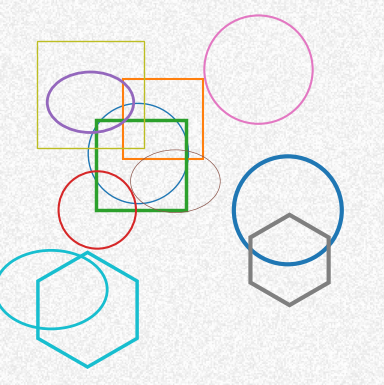[{"shape": "circle", "thickness": 3, "radius": 0.7, "center": [0.748, 0.454]}, {"shape": "circle", "thickness": 1, "radius": 0.65, "center": [0.359, 0.601]}, {"shape": "square", "thickness": 1.5, "radius": 0.52, "center": [0.423, 0.691]}, {"shape": "square", "thickness": 2.5, "radius": 0.58, "center": [0.366, 0.572]}, {"shape": "circle", "thickness": 1.5, "radius": 0.5, "center": [0.253, 0.455]}, {"shape": "oval", "thickness": 2, "radius": 0.56, "center": [0.235, 0.734]}, {"shape": "oval", "thickness": 0.5, "radius": 0.58, "center": [0.456, 0.529]}, {"shape": "circle", "thickness": 1.5, "radius": 0.7, "center": [0.671, 0.819]}, {"shape": "hexagon", "thickness": 3, "radius": 0.59, "center": [0.752, 0.325]}, {"shape": "square", "thickness": 1, "radius": 0.7, "center": [0.234, 0.756]}, {"shape": "oval", "thickness": 2, "radius": 0.73, "center": [0.133, 0.248]}, {"shape": "hexagon", "thickness": 2.5, "radius": 0.74, "center": [0.227, 0.196]}]